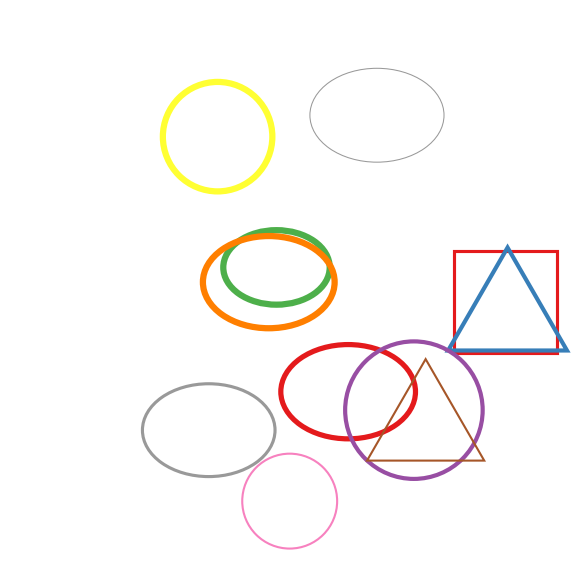[{"shape": "oval", "thickness": 2.5, "radius": 0.58, "center": [0.603, 0.321]}, {"shape": "square", "thickness": 1.5, "radius": 0.45, "center": [0.875, 0.476]}, {"shape": "triangle", "thickness": 2, "radius": 0.59, "center": [0.879, 0.452]}, {"shape": "oval", "thickness": 3, "radius": 0.46, "center": [0.479, 0.536]}, {"shape": "circle", "thickness": 2, "radius": 0.6, "center": [0.717, 0.289]}, {"shape": "oval", "thickness": 3, "radius": 0.57, "center": [0.465, 0.511]}, {"shape": "circle", "thickness": 3, "radius": 0.47, "center": [0.377, 0.762]}, {"shape": "triangle", "thickness": 1, "radius": 0.59, "center": [0.737, 0.26]}, {"shape": "circle", "thickness": 1, "radius": 0.41, "center": [0.502, 0.131]}, {"shape": "oval", "thickness": 1.5, "radius": 0.57, "center": [0.361, 0.254]}, {"shape": "oval", "thickness": 0.5, "radius": 0.58, "center": [0.653, 0.8]}]